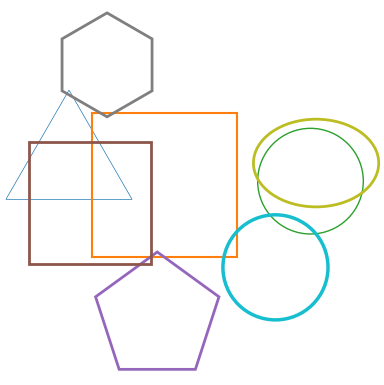[{"shape": "triangle", "thickness": 0.5, "radius": 0.95, "center": [0.179, 0.577]}, {"shape": "square", "thickness": 1.5, "radius": 0.94, "center": [0.427, 0.519]}, {"shape": "circle", "thickness": 1, "radius": 0.69, "center": [0.806, 0.529]}, {"shape": "pentagon", "thickness": 2, "radius": 0.84, "center": [0.408, 0.177]}, {"shape": "square", "thickness": 2, "radius": 0.8, "center": [0.234, 0.473]}, {"shape": "hexagon", "thickness": 2, "radius": 0.67, "center": [0.278, 0.832]}, {"shape": "oval", "thickness": 2, "radius": 0.81, "center": [0.821, 0.577]}, {"shape": "circle", "thickness": 2.5, "radius": 0.68, "center": [0.715, 0.306]}]